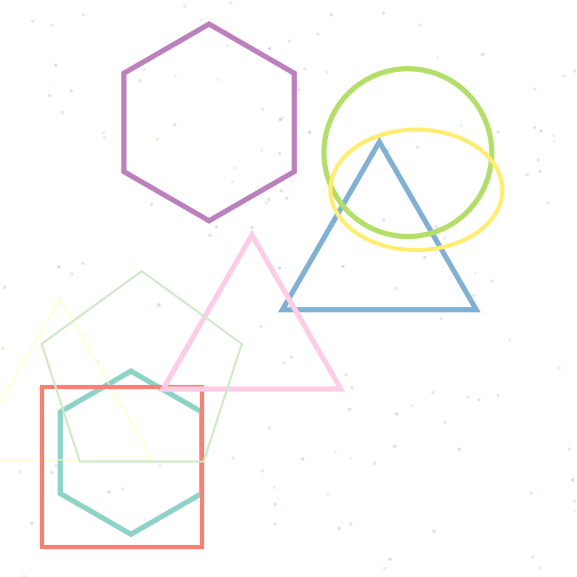[{"shape": "hexagon", "thickness": 2.5, "radius": 0.71, "center": [0.227, 0.215]}, {"shape": "triangle", "thickness": 0.5, "radius": 0.93, "center": [0.104, 0.296]}, {"shape": "square", "thickness": 2, "radius": 0.69, "center": [0.211, 0.191]}, {"shape": "triangle", "thickness": 2.5, "radius": 0.97, "center": [0.657, 0.56]}, {"shape": "circle", "thickness": 2.5, "radius": 0.73, "center": [0.706, 0.735]}, {"shape": "triangle", "thickness": 2.5, "radius": 0.89, "center": [0.436, 0.414]}, {"shape": "hexagon", "thickness": 2.5, "radius": 0.85, "center": [0.362, 0.787]}, {"shape": "pentagon", "thickness": 1, "radius": 0.91, "center": [0.245, 0.347]}, {"shape": "oval", "thickness": 2, "radius": 0.74, "center": [0.721, 0.67]}]